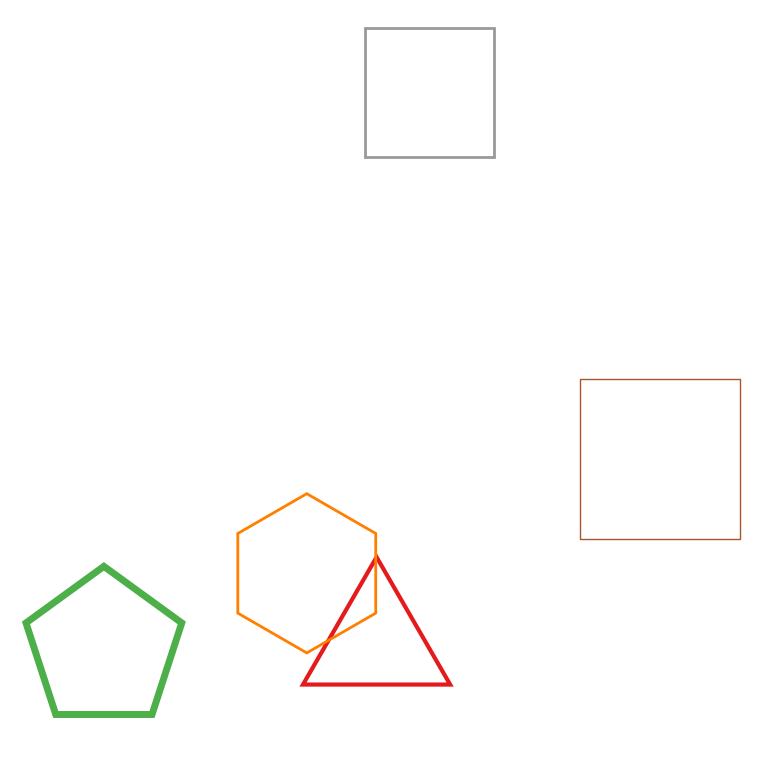[{"shape": "triangle", "thickness": 1.5, "radius": 0.55, "center": [0.489, 0.166]}, {"shape": "pentagon", "thickness": 2.5, "radius": 0.53, "center": [0.135, 0.158]}, {"shape": "hexagon", "thickness": 1, "radius": 0.52, "center": [0.398, 0.255]}, {"shape": "square", "thickness": 0.5, "radius": 0.52, "center": [0.857, 0.404]}, {"shape": "square", "thickness": 1, "radius": 0.42, "center": [0.558, 0.88]}]